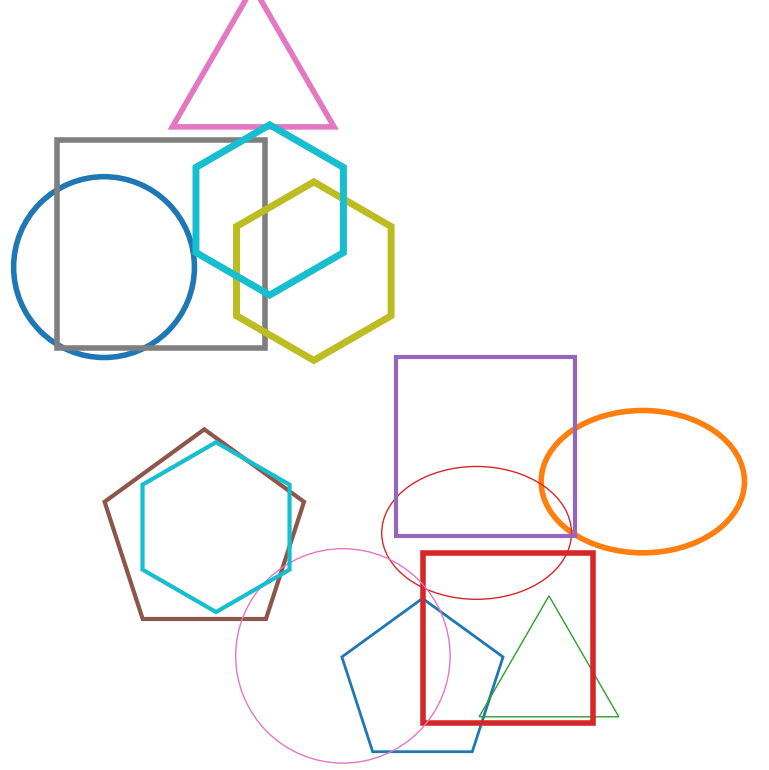[{"shape": "circle", "thickness": 2, "radius": 0.59, "center": [0.135, 0.653]}, {"shape": "pentagon", "thickness": 1, "radius": 0.55, "center": [0.549, 0.113]}, {"shape": "oval", "thickness": 2, "radius": 0.66, "center": [0.835, 0.374]}, {"shape": "triangle", "thickness": 0.5, "radius": 0.52, "center": [0.713, 0.121]}, {"shape": "square", "thickness": 2, "radius": 0.55, "center": [0.66, 0.171]}, {"shape": "oval", "thickness": 0.5, "radius": 0.62, "center": [0.619, 0.308]}, {"shape": "square", "thickness": 1.5, "radius": 0.58, "center": [0.631, 0.42]}, {"shape": "pentagon", "thickness": 1.5, "radius": 0.68, "center": [0.265, 0.306]}, {"shape": "triangle", "thickness": 2, "radius": 0.61, "center": [0.329, 0.896]}, {"shape": "circle", "thickness": 0.5, "radius": 0.7, "center": [0.445, 0.148]}, {"shape": "square", "thickness": 2, "radius": 0.68, "center": [0.209, 0.683]}, {"shape": "hexagon", "thickness": 2.5, "radius": 0.58, "center": [0.408, 0.648]}, {"shape": "hexagon", "thickness": 2.5, "radius": 0.55, "center": [0.35, 0.727]}, {"shape": "hexagon", "thickness": 1.5, "radius": 0.55, "center": [0.281, 0.315]}]